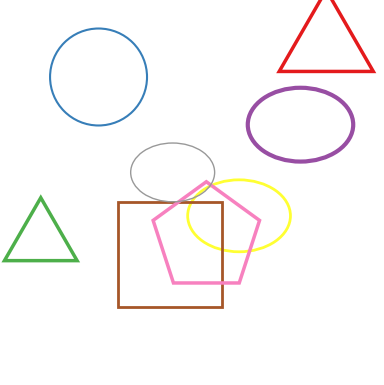[{"shape": "triangle", "thickness": 2.5, "radius": 0.71, "center": [0.847, 0.885]}, {"shape": "circle", "thickness": 1.5, "radius": 0.63, "center": [0.256, 0.8]}, {"shape": "triangle", "thickness": 2.5, "radius": 0.54, "center": [0.106, 0.377]}, {"shape": "oval", "thickness": 3, "radius": 0.68, "center": [0.78, 0.676]}, {"shape": "oval", "thickness": 2, "radius": 0.67, "center": [0.621, 0.439]}, {"shape": "square", "thickness": 2, "radius": 0.68, "center": [0.442, 0.339]}, {"shape": "pentagon", "thickness": 2.5, "radius": 0.73, "center": [0.536, 0.383]}, {"shape": "oval", "thickness": 1, "radius": 0.55, "center": [0.448, 0.552]}]